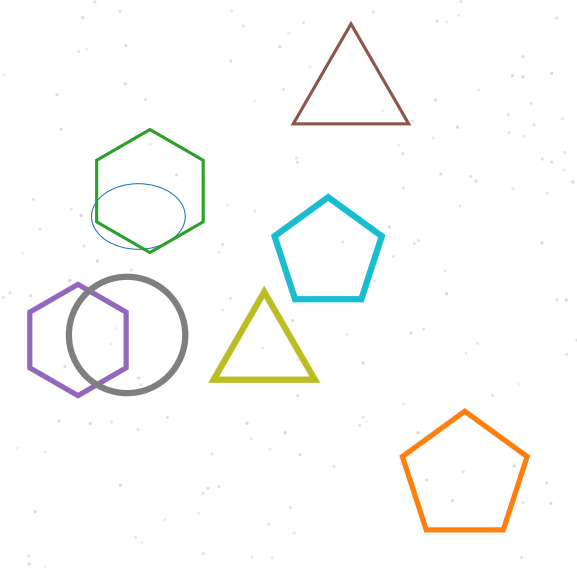[{"shape": "oval", "thickness": 0.5, "radius": 0.41, "center": [0.24, 0.624]}, {"shape": "pentagon", "thickness": 2.5, "radius": 0.57, "center": [0.805, 0.173]}, {"shape": "hexagon", "thickness": 1.5, "radius": 0.53, "center": [0.26, 0.668]}, {"shape": "hexagon", "thickness": 2.5, "radius": 0.48, "center": [0.135, 0.41]}, {"shape": "triangle", "thickness": 1.5, "radius": 0.58, "center": [0.608, 0.842]}, {"shape": "circle", "thickness": 3, "radius": 0.5, "center": [0.22, 0.419]}, {"shape": "triangle", "thickness": 3, "radius": 0.51, "center": [0.458, 0.392]}, {"shape": "pentagon", "thickness": 3, "radius": 0.49, "center": [0.568, 0.56]}]